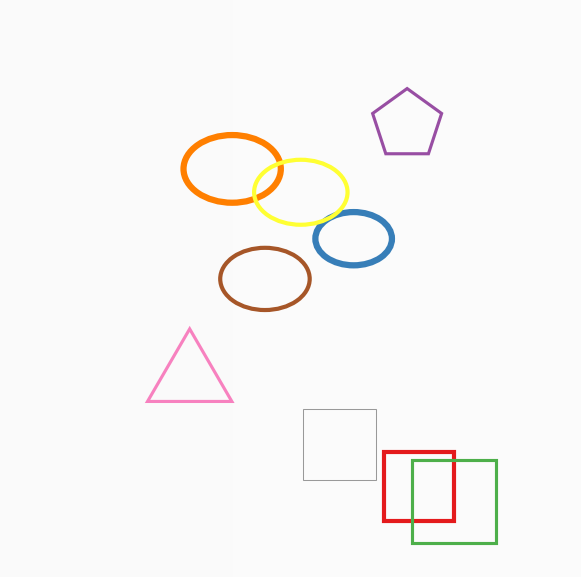[{"shape": "square", "thickness": 2, "radius": 0.3, "center": [0.721, 0.157]}, {"shape": "oval", "thickness": 3, "radius": 0.33, "center": [0.608, 0.586]}, {"shape": "square", "thickness": 1.5, "radius": 0.36, "center": [0.781, 0.131]}, {"shape": "pentagon", "thickness": 1.5, "radius": 0.31, "center": [0.7, 0.783]}, {"shape": "oval", "thickness": 3, "radius": 0.42, "center": [0.399, 0.707]}, {"shape": "oval", "thickness": 2, "radius": 0.4, "center": [0.518, 0.666]}, {"shape": "oval", "thickness": 2, "radius": 0.38, "center": [0.456, 0.516]}, {"shape": "triangle", "thickness": 1.5, "radius": 0.42, "center": [0.326, 0.346]}, {"shape": "square", "thickness": 0.5, "radius": 0.31, "center": [0.584, 0.23]}]